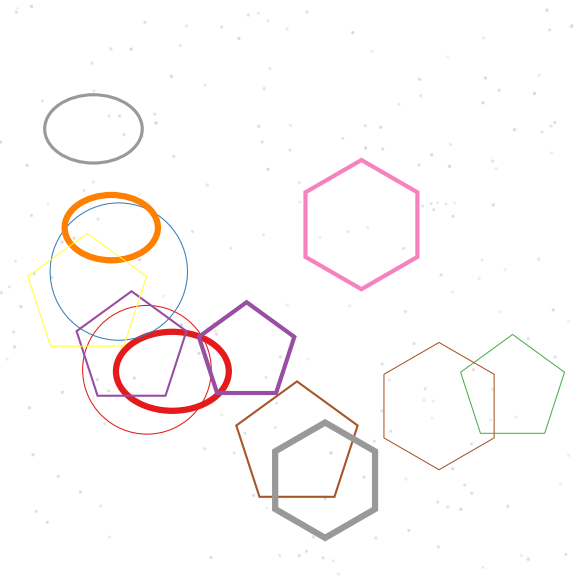[{"shape": "oval", "thickness": 3, "radius": 0.49, "center": [0.299, 0.356]}, {"shape": "circle", "thickness": 0.5, "radius": 0.56, "center": [0.254, 0.359]}, {"shape": "circle", "thickness": 0.5, "radius": 0.59, "center": [0.206, 0.529]}, {"shape": "pentagon", "thickness": 0.5, "radius": 0.47, "center": [0.888, 0.325]}, {"shape": "pentagon", "thickness": 1, "radius": 0.5, "center": [0.228, 0.395]}, {"shape": "pentagon", "thickness": 2, "radius": 0.43, "center": [0.427, 0.389]}, {"shape": "oval", "thickness": 3, "radius": 0.4, "center": [0.193, 0.605]}, {"shape": "pentagon", "thickness": 0.5, "radius": 0.54, "center": [0.151, 0.487]}, {"shape": "pentagon", "thickness": 1, "radius": 0.55, "center": [0.514, 0.228]}, {"shape": "hexagon", "thickness": 0.5, "radius": 0.55, "center": [0.76, 0.296]}, {"shape": "hexagon", "thickness": 2, "radius": 0.56, "center": [0.626, 0.61]}, {"shape": "hexagon", "thickness": 3, "radius": 0.5, "center": [0.563, 0.168]}, {"shape": "oval", "thickness": 1.5, "radius": 0.42, "center": [0.162, 0.776]}]